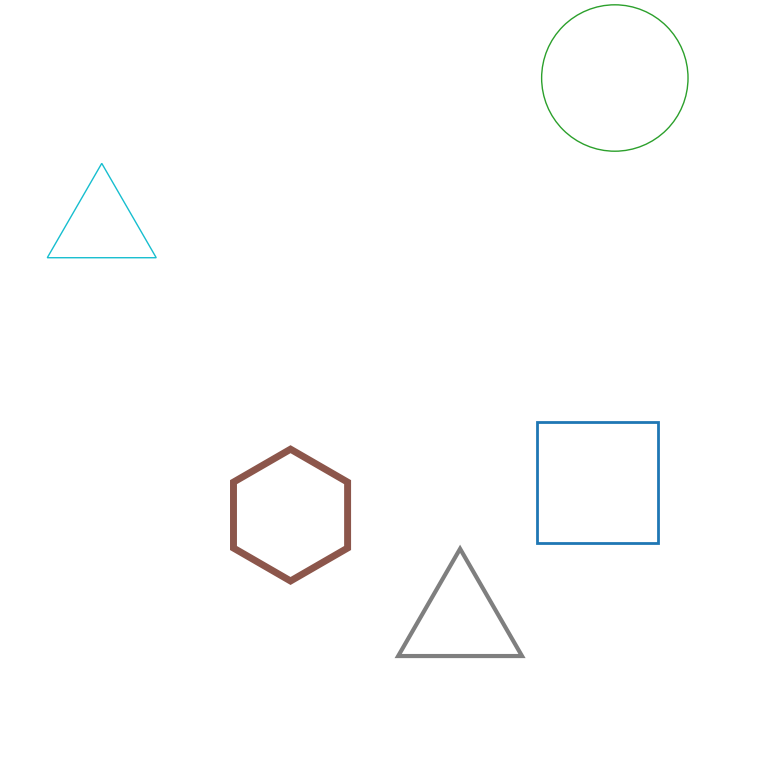[{"shape": "square", "thickness": 1, "radius": 0.39, "center": [0.775, 0.373]}, {"shape": "circle", "thickness": 0.5, "radius": 0.48, "center": [0.798, 0.899]}, {"shape": "hexagon", "thickness": 2.5, "radius": 0.43, "center": [0.377, 0.331]}, {"shape": "triangle", "thickness": 1.5, "radius": 0.46, "center": [0.598, 0.194]}, {"shape": "triangle", "thickness": 0.5, "radius": 0.41, "center": [0.132, 0.706]}]